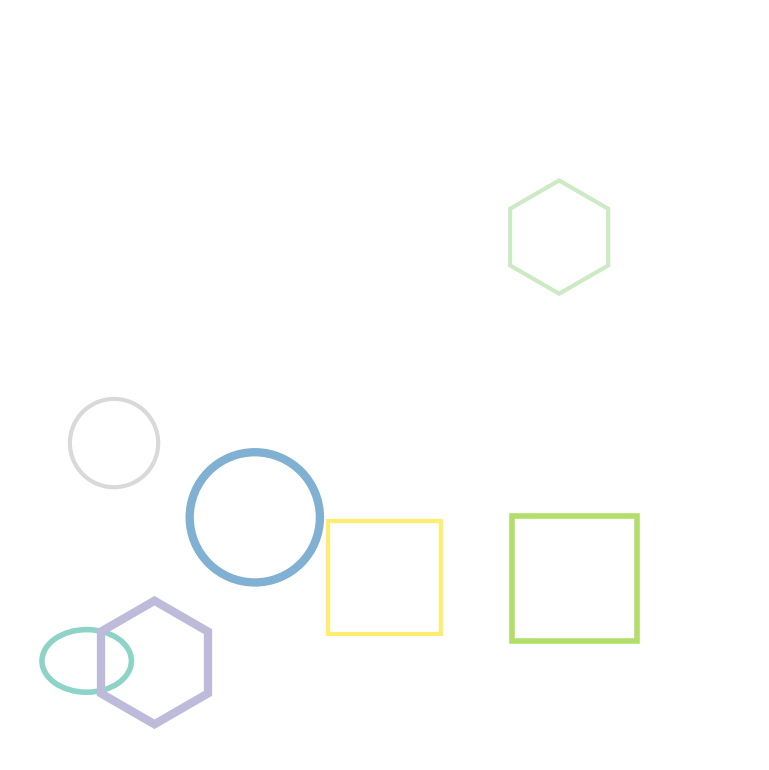[{"shape": "oval", "thickness": 2, "radius": 0.29, "center": [0.113, 0.142]}, {"shape": "hexagon", "thickness": 3, "radius": 0.4, "center": [0.201, 0.14]}, {"shape": "circle", "thickness": 3, "radius": 0.42, "center": [0.331, 0.328]}, {"shape": "square", "thickness": 2, "radius": 0.41, "center": [0.746, 0.249]}, {"shape": "circle", "thickness": 1.5, "radius": 0.29, "center": [0.148, 0.425]}, {"shape": "hexagon", "thickness": 1.5, "radius": 0.37, "center": [0.726, 0.692]}, {"shape": "square", "thickness": 1.5, "radius": 0.37, "center": [0.499, 0.25]}]